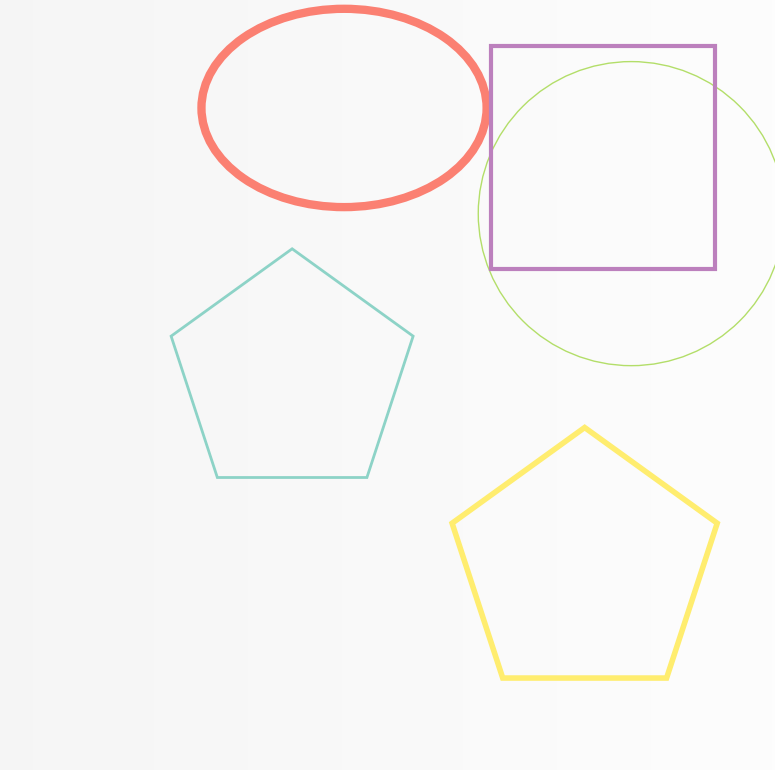[{"shape": "pentagon", "thickness": 1, "radius": 0.82, "center": [0.377, 0.513]}, {"shape": "oval", "thickness": 3, "radius": 0.92, "center": [0.444, 0.86]}, {"shape": "circle", "thickness": 0.5, "radius": 0.99, "center": [0.815, 0.723]}, {"shape": "square", "thickness": 1.5, "radius": 0.72, "center": [0.778, 0.795]}, {"shape": "pentagon", "thickness": 2, "radius": 0.9, "center": [0.754, 0.265]}]